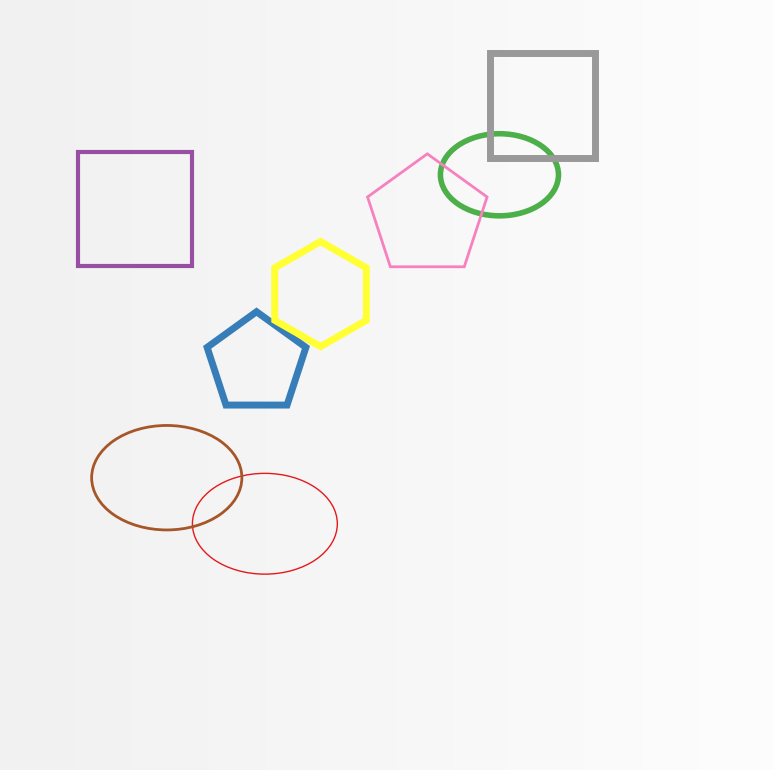[{"shape": "oval", "thickness": 0.5, "radius": 0.47, "center": [0.342, 0.32]}, {"shape": "pentagon", "thickness": 2.5, "radius": 0.34, "center": [0.331, 0.528]}, {"shape": "oval", "thickness": 2, "radius": 0.38, "center": [0.644, 0.773]}, {"shape": "square", "thickness": 1.5, "radius": 0.37, "center": [0.175, 0.729]}, {"shape": "hexagon", "thickness": 2.5, "radius": 0.34, "center": [0.414, 0.618]}, {"shape": "oval", "thickness": 1, "radius": 0.48, "center": [0.215, 0.38]}, {"shape": "pentagon", "thickness": 1, "radius": 0.41, "center": [0.551, 0.719]}, {"shape": "square", "thickness": 2.5, "radius": 0.34, "center": [0.7, 0.863]}]